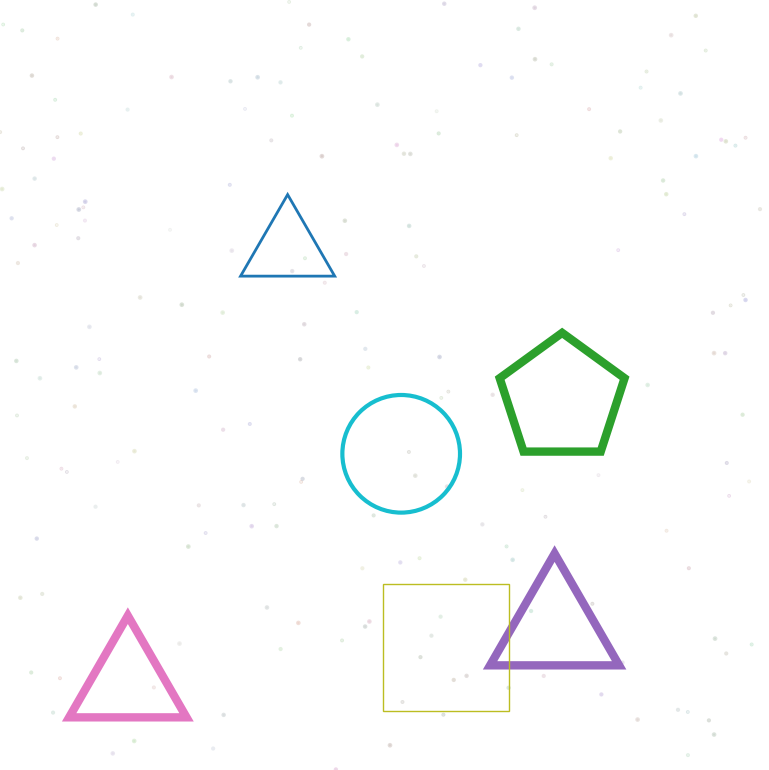[{"shape": "triangle", "thickness": 1, "radius": 0.35, "center": [0.374, 0.677]}, {"shape": "pentagon", "thickness": 3, "radius": 0.43, "center": [0.73, 0.482]}, {"shape": "triangle", "thickness": 3, "radius": 0.48, "center": [0.72, 0.184]}, {"shape": "triangle", "thickness": 3, "radius": 0.44, "center": [0.166, 0.112]}, {"shape": "square", "thickness": 0.5, "radius": 0.41, "center": [0.579, 0.16]}, {"shape": "circle", "thickness": 1.5, "radius": 0.38, "center": [0.521, 0.411]}]